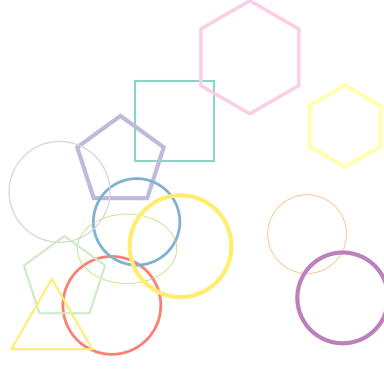[{"shape": "square", "thickness": 1.5, "radius": 0.52, "center": [0.453, 0.685]}, {"shape": "hexagon", "thickness": 3, "radius": 0.53, "center": [0.896, 0.673]}, {"shape": "pentagon", "thickness": 3, "radius": 0.59, "center": [0.313, 0.581]}, {"shape": "circle", "thickness": 2, "radius": 0.64, "center": [0.291, 0.207]}, {"shape": "circle", "thickness": 2, "radius": 0.56, "center": [0.355, 0.424]}, {"shape": "circle", "thickness": 0.5, "radius": 0.51, "center": [0.798, 0.392]}, {"shape": "oval", "thickness": 0.5, "radius": 0.64, "center": [0.33, 0.354]}, {"shape": "hexagon", "thickness": 2.5, "radius": 0.73, "center": [0.649, 0.851]}, {"shape": "circle", "thickness": 1, "radius": 0.65, "center": [0.155, 0.502]}, {"shape": "circle", "thickness": 3, "radius": 0.59, "center": [0.89, 0.226]}, {"shape": "pentagon", "thickness": 1.5, "radius": 0.55, "center": [0.167, 0.276]}, {"shape": "circle", "thickness": 3, "radius": 0.66, "center": [0.469, 0.361]}, {"shape": "triangle", "thickness": 1.5, "radius": 0.61, "center": [0.135, 0.154]}]